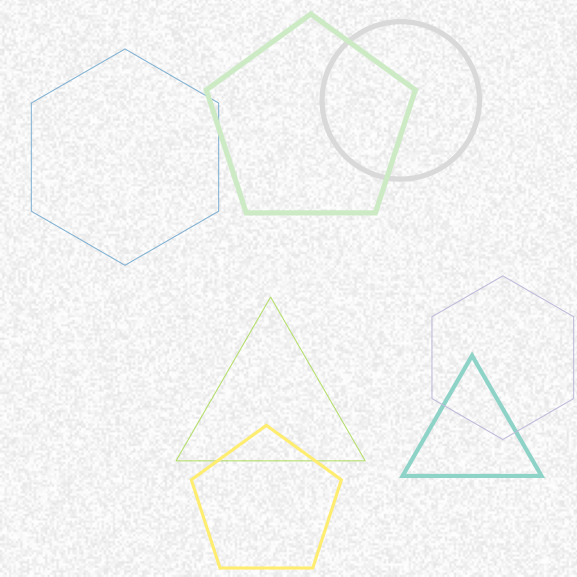[{"shape": "triangle", "thickness": 2, "radius": 0.69, "center": [0.817, 0.244]}, {"shape": "hexagon", "thickness": 0.5, "radius": 0.71, "center": [0.871, 0.38]}, {"shape": "hexagon", "thickness": 0.5, "radius": 0.94, "center": [0.216, 0.727]}, {"shape": "triangle", "thickness": 0.5, "radius": 0.95, "center": [0.469, 0.296]}, {"shape": "circle", "thickness": 2.5, "radius": 0.68, "center": [0.694, 0.825]}, {"shape": "pentagon", "thickness": 2.5, "radius": 0.95, "center": [0.538, 0.785]}, {"shape": "pentagon", "thickness": 1.5, "radius": 0.68, "center": [0.461, 0.126]}]